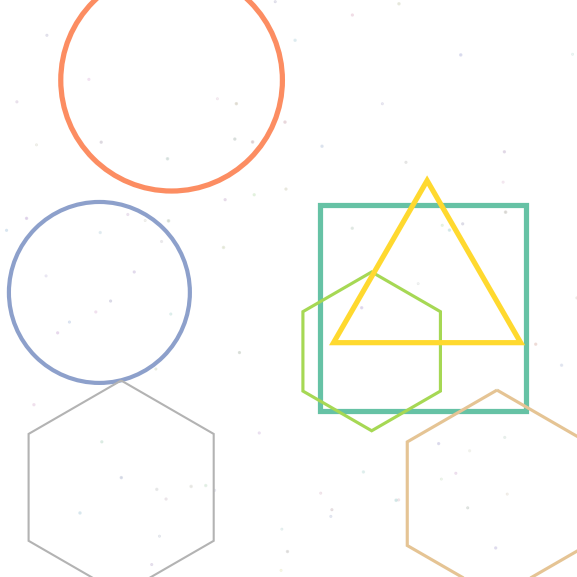[{"shape": "square", "thickness": 2.5, "radius": 0.89, "center": [0.733, 0.466]}, {"shape": "circle", "thickness": 2.5, "radius": 0.96, "center": [0.297, 0.86]}, {"shape": "circle", "thickness": 2, "radius": 0.78, "center": [0.172, 0.493]}, {"shape": "hexagon", "thickness": 1.5, "radius": 0.69, "center": [0.644, 0.391]}, {"shape": "triangle", "thickness": 2.5, "radius": 0.94, "center": [0.74, 0.499]}, {"shape": "hexagon", "thickness": 1.5, "radius": 0.9, "center": [0.861, 0.144]}, {"shape": "hexagon", "thickness": 1, "radius": 0.93, "center": [0.21, 0.155]}]